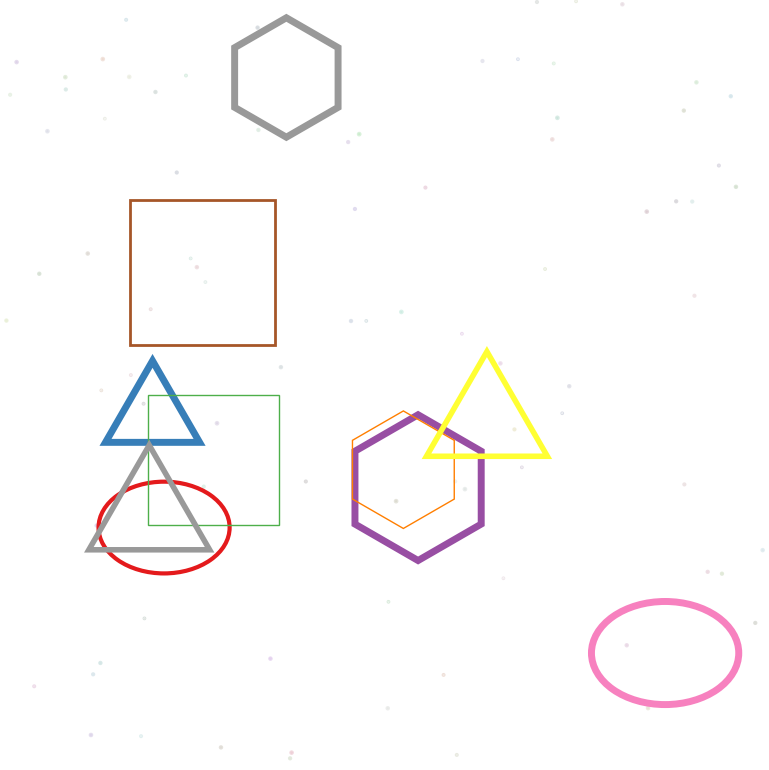[{"shape": "oval", "thickness": 1.5, "radius": 0.43, "center": [0.213, 0.315]}, {"shape": "triangle", "thickness": 2.5, "radius": 0.35, "center": [0.198, 0.461]}, {"shape": "square", "thickness": 0.5, "radius": 0.43, "center": [0.277, 0.403]}, {"shape": "hexagon", "thickness": 2.5, "radius": 0.47, "center": [0.543, 0.367]}, {"shape": "hexagon", "thickness": 0.5, "radius": 0.38, "center": [0.524, 0.39]}, {"shape": "triangle", "thickness": 2, "radius": 0.45, "center": [0.632, 0.453]}, {"shape": "square", "thickness": 1, "radius": 0.47, "center": [0.263, 0.646]}, {"shape": "oval", "thickness": 2.5, "radius": 0.48, "center": [0.864, 0.152]}, {"shape": "hexagon", "thickness": 2.5, "radius": 0.39, "center": [0.372, 0.899]}, {"shape": "triangle", "thickness": 2, "radius": 0.45, "center": [0.194, 0.331]}]